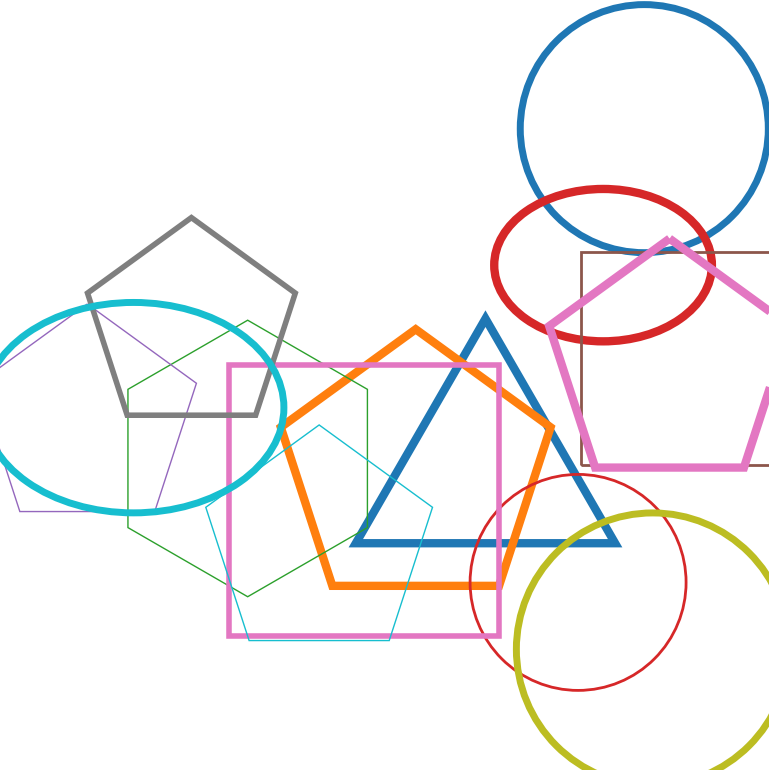[{"shape": "circle", "thickness": 2.5, "radius": 0.81, "center": [0.837, 0.833]}, {"shape": "triangle", "thickness": 3, "radius": 0.97, "center": [0.63, 0.392]}, {"shape": "pentagon", "thickness": 3, "radius": 0.92, "center": [0.54, 0.388]}, {"shape": "hexagon", "thickness": 0.5, "radius": 0.9, "center": [0.322, 0.405]}, {"shape": "oval", "thickness": 3, "radius": 0.71, "center": [0.783, 0.656]}, {"shape": "circle", "thickness": 1, "radius": 0.7, "center": [0.751, 0.244]}, {"shape": "pentagon", "thickness": 0.5, "radius": 0.75, "center": [0.113, 0.456]}, {"shape": "square", "thickness": 1, "radius": 0.69, "center": [0.894, 0.534]}, {"shape": "square", "thickness": 2, "radius": 0.88, "center": [0.472, 0.35]}, {"shape": "pentagon", "thickness": 3, "radius": 0.82, "center": [0.87, 0.526]}, {"shape": "pentagon", "thickness": 2, "radius": 0.71, "center": [0.249, 0.576]}, {"shape": "circle", "thickness": 2.5, "radius": 0.89, "center": [0.848, 0.157]}, {"shape": "pentagon", "thickness": 0.5, "radius": 0.77, "center": [0.414, 0.293]}, {"shape": "oval", "thickness": 2.5, "radius": 0.98, "center": [0.174, 0.471]}]